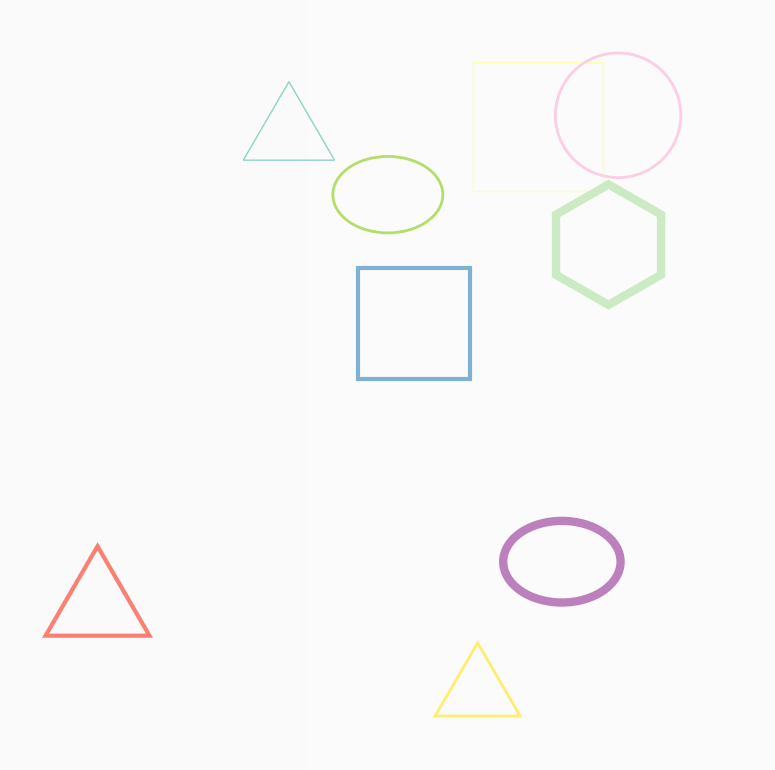[{"shape": "triangle", "thickness": 0.5, "radius": 0.34, "center": [0.373, 0.826]}, {"shape": "square", "thickness": 0.5, "radius": 0.42, "center": [0.694, 0.836]}, {"shape": "triangle", "thickness": 1.5, "radius": 0.39, "center": [0.126, 0.213]}, {"shape": "square", "thickness": 1.5, "radius": 0.36, "center": [0.534, 0.58]}, {"shape": "oval", "thickness": 1, "radius": 0.35, "center": [0.5, 0.747]}, {"shape": "circle", "thickness": 1, "radius": 0.4, "center": [0.798, 0.85]}, {"shape": "oval", "thickness": 3, "radius": 0.38, "center": [0.725, 0.271]}, {"shape": "hexagon", "thickness": 3, "radius": 0.39, "center": [0.785, 0.682]}, {"shape": "triangle", "thickness": 1, "radius": 0.32, "center": [0.616, 0.102]}]